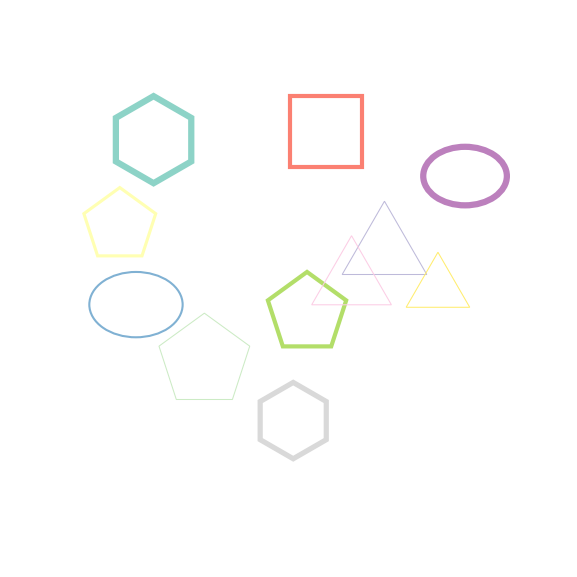[{"shape": "hexagon", "thickness": 3, "radius": 0.38, "center": [0.266, 0.757]}, {"shape": "pentagon", "thickness": 1.5, "radius": 0.33, "center": [0.207, 0.609]}, {"shape": "triangle", "thickness": 0.5, "radius": 0.42, "center": [0.666, 0.566]}, {"shape": "square", "thickness": 2, "radius": 0.31, "center": [0.565, 0.771]}, {"shape": "oval", "thickness": 1, "radius": 0.4, "center": [0.235, 0.472]}, {"shape": "pentagon", "thickness": 2, "radius": 0.36, "center": [0.532, 0.457]}, {"shape": "triangle", "thickness": 0.5, "radius": 0.4, "center": [0.609, 0.511]}, {"shape": "hexagon", "thickness": 2.5, "radius": 0.33, "center": [0.508, 0.271]}, {"shape": "oval", "thickness": 3, "radius": 0.36, "center": [0.805, 0.694]}, {"shape": "pentagon", "thickness": 0.5, "radius": 0.41, "center": [0.354, 0.374]}, {"shape": "triangle", "thickness": 0.5, "radius": 0.32, "center": [0.758, 0.499]}]